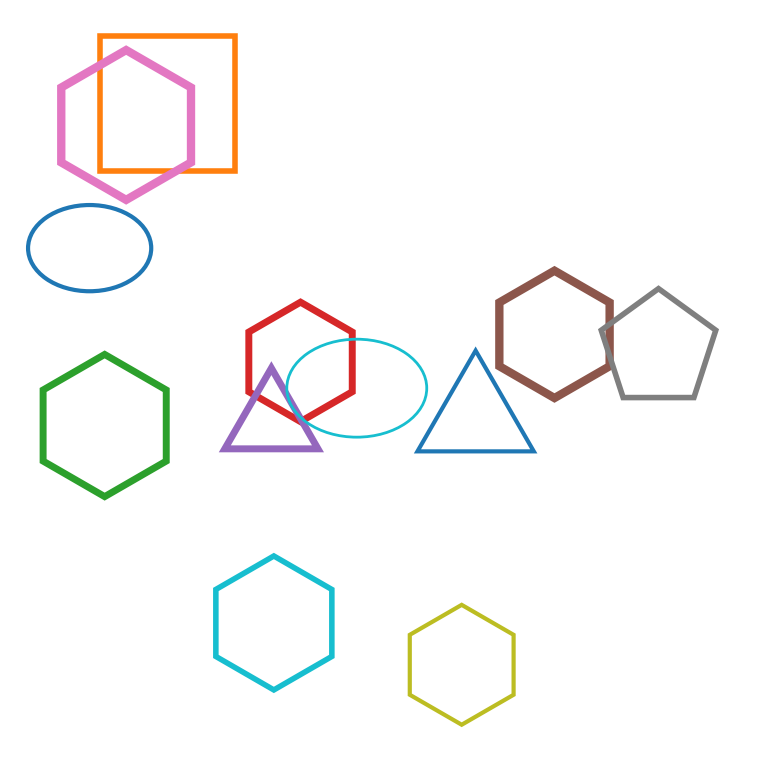[{"shape": "oval", "thickness": 1.5, "radius": 0.4, "center": [0.116, 0.678]}, {"shape": "triangle", "thickness": 1.5, "radius": 0.44, "center": [0.618, 0.457]}, {"shape": "square", "thickness": 2, "radius": 0.44, "center": [0.217, 0.866]}, {"shape": "hexagon", "thickness": 2.5, "radius": 0.46, "center": [0.136, 0.447]}, {"shape": "hexagon", "thickness": 2.5, "radius": 0.39, "center": [0.39, 0.53]}, {"shape": "triangle", "thickness": 2.5, "radius": 0.35, "center": [0.352, 0.452]}, {"shape": "hexagon", "thickness": 3, "radius": 0.41, "center": [0.72, 0.566]}, {"shape": "hexagon", "thickness": 3, "radius": 0.49, "center": [0.164, 0.838]}, {"shape": "pentagon", "thickness": 2, "radius": 0.39, "center": [0.855, 0.547]}, {"shape": "hexagon", "thickness": 1.5, "radius": 0.39, "center": [0.6, 0.137]}, {"shape": "oval", "thickness": 1, "radius": 0.45, "center": [0.463, 0.496]}, {"shape": "hexagon", "thickness": 2, "radius": 0.43, "center": [0.356, 0.191]}]